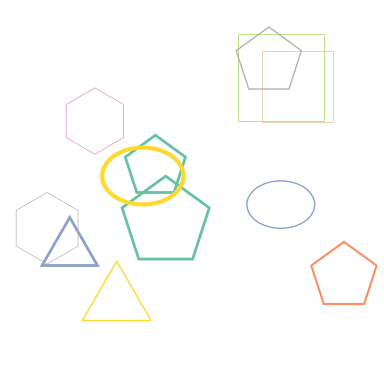[{"shape": "pentagon", "thickness": 2, "radius": 0.6, "center": [0.43, 0.423]}, {"shape": "pentagon", "thickness": 2, "radius": 0.41, "center": [0.404, 0.567]}, {"shape": "pentagon", "thickness": 1.5, "radius": 0.45, "center": [0.893, 0.283]}, {"shape": "triangle", "thickness": 2, "radius": 0.42, "center": [0.181, 0.352]}, {"shape": "oval", "thickness": 1, "radius": 0.44, "center": [0.729, 0.469]}, {"shape": "hexagon", "thickness": 0.5, "radius": 0.43, "center": [0.247, 0.686]}, {"shape": "square", "thickness": 0.5, "radius": 0.56, "center": [0.73, 0.799]}, {"shape": "oval", "thickness": 3, "radius": 0.53, "center": [0.371, 0.543]}, {"shape": "triangle", "thickness": 1, "radius": 0.51, "center": [0.303, 0.219]}, {"shape": "square", "thickness": 0.5, "radius": 0.46, "center": [0.773, 0.776]}, {"shape": "hexagon", "thickness": 0.5, "radius": 0.46, "center": [0.122, 0.407]}, {"shape": "pentagon", "thickness": 1, "radius": 0.45, "center": [0.698, 0.841]}]